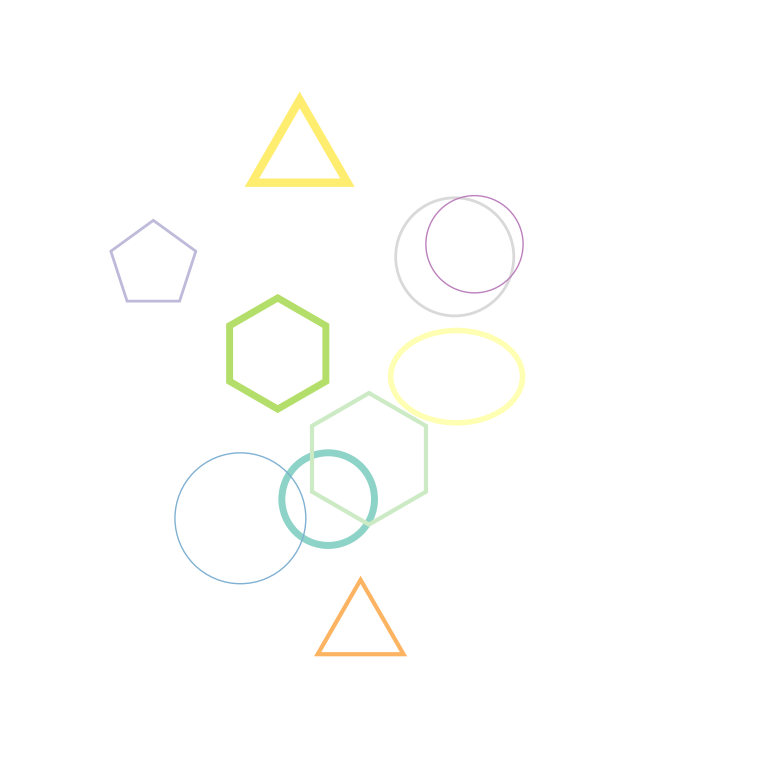[{"shape": "circle", "thickness": 2.5, "radius": 0.3, "center": [0.426, 0.352]}, {"shape": "oval", "thickness": 2, "radius": 0.43, "center": [0.593, 0.511]}, {"shape": "pentagon", "thickness": 1, "radius": 0.29, "center": [0.199, 0.656]}, {"shape": "circle", "thickness": 0.5, "radius": 0.42, "center": [0.312, 0.327]}, {"shape": "triangle", "thickness": 1.5, "radius": 0.32, "center": [0.468, 0.183]}, {"shape": "hexagon", "thickness": 2.5, "radius": 0.36, "center": [0.361, 0.541]}, {"shape": "circle", "thickness": 1, "radius": 0.38, "center": [0.591, 0.666]}, {"shape": "circle", "thickness": 0.5, "radius": 0.32, "center": [0.616, 0.683]}, {"shape": "hexagon", "thickness": 1.5, "radius": 0.43, "center": [0.479, 0.404]}, {"shape": "triangle", "thickness": 3, "radius": 0.36, "center": [0.389, 0.799]}]